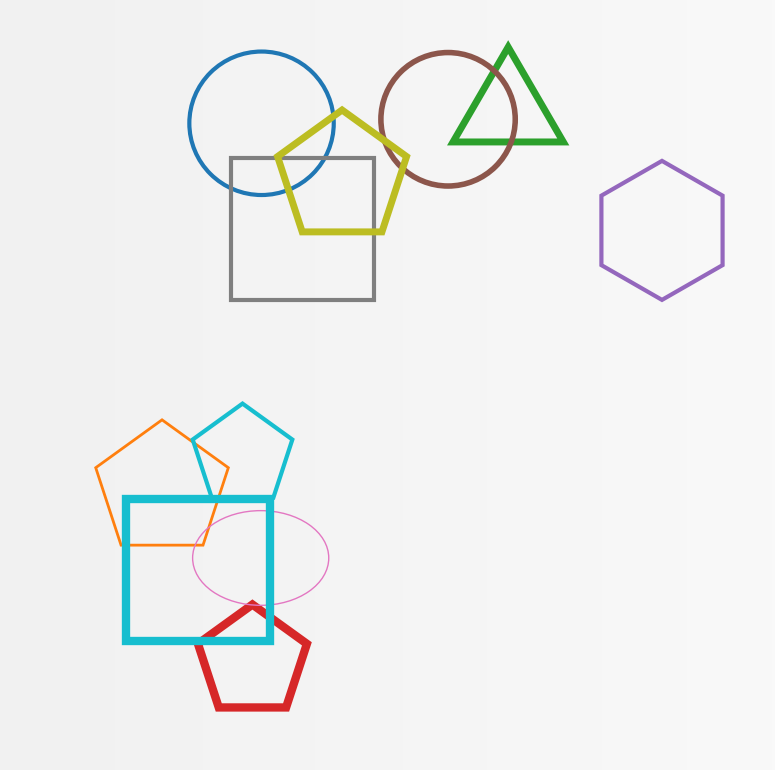[{"shape": "circle", "thickness": 1.5, "radius": 0.47, "center": [0.337, 0.84]}, {"shape": "pentagon", "thickness": 1, "radius": 0.45, "center": [0.209, 0.365]}, {"shape": "triangle", "thickness": 2.5, "radius": 0.41, "center": [0.656, 0.857]}, {"shape": "pentagon", "thickness": 3, "radius": 0.37, "center": [0.326, 0.141]}, {"shape": "hexagon", "thickness": 1.5, "radius": 0.45, "center": [0.854, 0.701]}, {"shape": "circle", "thickness": 2, "radius": 0.43, "center": [0.578, 0.845]}, {"shape": "oval", "thickness": 0.5, "radius": 0.44, "center": [0.336, 0.275]}, {"shape": "square", "thickness": 1.5, "radius": 0.46, "center": [0.39, 0.703]}, {"shape": "pentagon", "thickness": 2.5, "radius": 0.44, "center": [0.441, 0.77]}, {"shape": "pentagon", "thickness": 1.5, "radius": 0.34, "center": [0.313, 0.408]}, {"shape": "square", "thickness": 3, "radius": 0.46, "center": [0.255, 0.26]}]